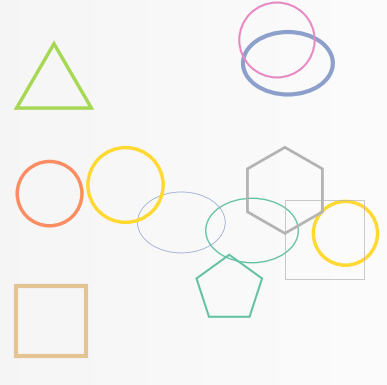[{"shape": "pentagon", "thickness": 1.5, "radius": 0.44, "center": [0.592, 0.249]}, {"shape": "oval", "thickness": 1, "radius": 0.6, "center": [0.65, 0.401]}, {"shape": "circle", "thickness": 2.5, "radius": 0.42, "center": [0.128, 0.497]}, {"shape": "oval", "thickness": 0.5, "radius": 0.57, "center": [0.468, 0.422]}, {"shape": "oval", "thickness": 3, "radius": 0.58, "center": [0.743, 0.836]}, {"shape": "circle", "thickness": 1.5, "radius": 0.49, "center": [0.715, 0.896]}, {"shape": "triangle", "thickness": 2.5, "radius": 0.56, "center": [0.139, 0.775]}, {"shape": "circle", "thickness": 2.5, "radius": 0.41, "center": [0.892, 0.394]}, {"shape": "circle", "thickness": 2.5, "radius": 0.49, "center": [0.324, 0.52]}, {"shape": "square", "thickness": 3, "radius": 0.45, "center": [0.131, 0.166]}, {"shape": "hexagon", "thickness": 2, "radius": 0.56, "center": [0.735, 0.506]}, {"shape": "square", "thickness": 0.5, "radius": 0.51, "center": [0.837, 0.378]}]